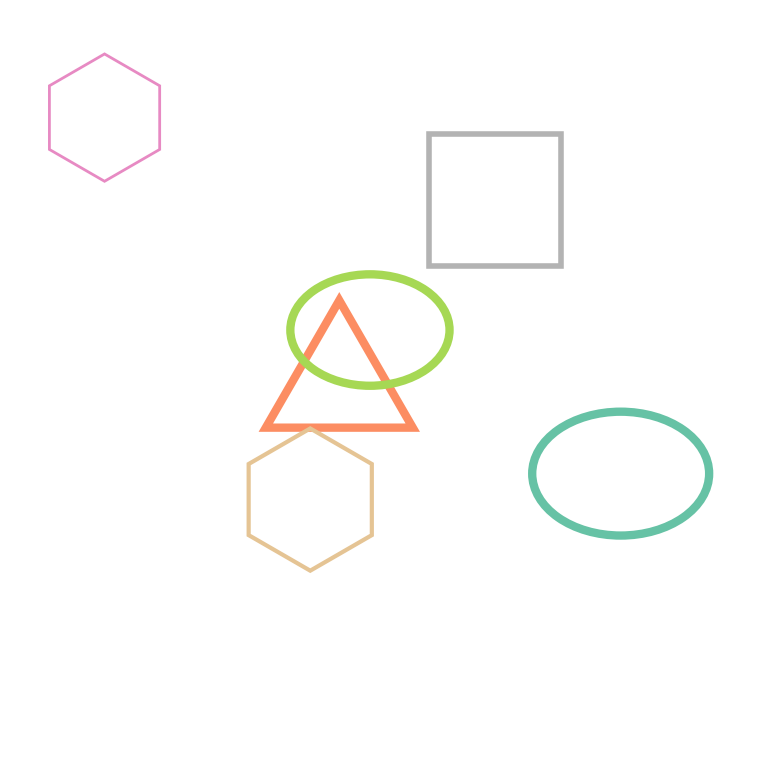[{"shape": "oval", "thickness": 3, "radius": 0.57, "center": [0.806, 0.385]}, {"shape": "triangle", "thickness": 3, "radius": 0.55, "center": [0.441, 0.5]}, {"shape": "hexagon", "thickness": 1, "radius": 0.41, "center": [0.136, 0.847]}, {"shape": "oval", "thickness": 3, "radius": 0.52, "center": [0.48, 0.571]}, {"shape": "hexagon", "thickness": 1.5, "radius": 0.46, "center": [0.403, 0.351]}, {"shape": "square", "thickness": 2, "radius": 0.43, "center": [0.643, 0.74]}]